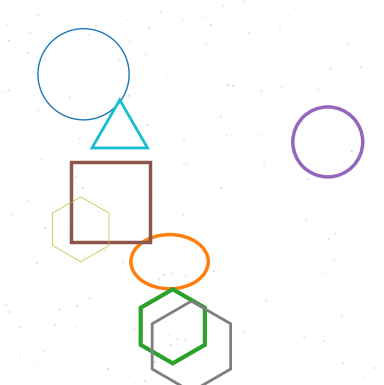[{"shape": "circle", "thickness": 1, "radius": 0.59, "center": [0.217, 0.807]}, {"shape": "oval", "thickness": 2.5, "radius": 0.5, "center": [0.441, 0.32]}, {"shape": "hexagon", "thickness": 3, "radius": 0.48, "center": [0.449, 0.152]}, {"shape": "circle", "thickness": 2.5, "radius": 0.45, "center": [0.851, 0.631]}, {"shape": "square", "thickness": 2.5, "radius": 0.52, "center": [0.287, 0.476]}, {"shape": "hexagon", "thickness": 2, "radius": 0.59, "center": [0.497, 0.1]}, {"shape": "hexagon", "thickness": 0.5, "radius": 0.42, "center": [0.21, 0.404]}, {"shape": "triangle", "thickness": 2, "radius": 0.42, "center": [0.311, 0.657]}]